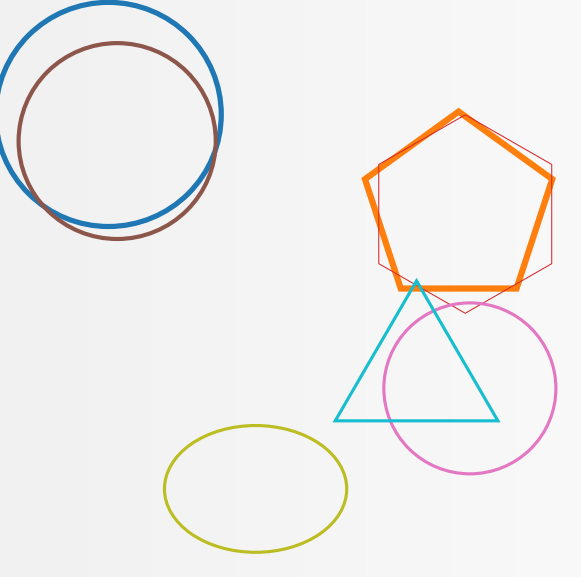[{"shape": "circle", "thickness": 2.5, "radius": 0.97, "center": [0.187, 0.801]}, {"shape": "pentagon", "thickness": 3, "radius": 0.85, "center": [0.789, 0.637]}, {"shape": "hexagon", "thickness": 0.5, "radius": 0.86, "center": [0.8, 0.628]}, {"shape": "circle", "thickness": 2, "radius": 0.85, "center": [0.202, 0.755]}, {"shape": "circle", "thickness": 1.5, "radius": 0.74, "center": [0.808, 0.327]}, {"shape": "oval", "thickness": 1.5, "radius": 0.78, "center": [0.44, 0.153]}, {"shape": "triangle", "thickness": 1.5, "radius": 0.81, "center": [0.717, 0.351]}]